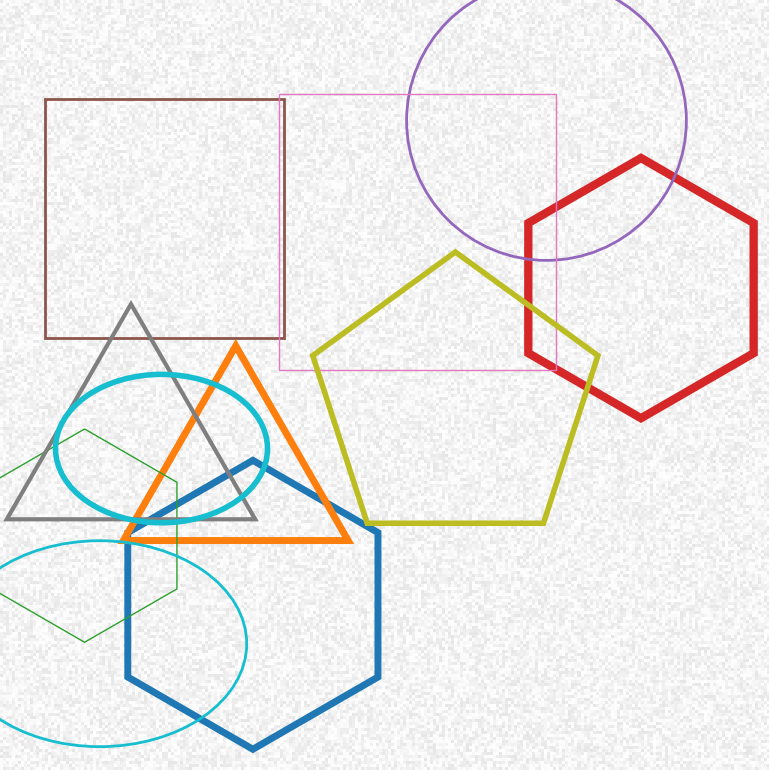[{"shape": "hexagon", "thickness": 2.5, "radius": 0.94, "center": [0.328, 0.215]}, {"shape": "triangle", "thickness": 2.5, "radius": 0.84, "center": [0.306, 0.382]}, {"shape": "hexagon", "thickness": 0.5, "radius": 0.69, "center": [0.11, 0.304]}, {"shape": "hexagon", "thickness": 3, "radius": 0.84, "center": [0.832, 0.626]}, {"shape": "circle", "thickness": 1, "radius": 0.91, "center": [0.71, 0.844]}, {"shape": "square", "thickness": 1, "radius": 0.77, "center": [0.214, 0.716]}, {"shape": "square", "thickness": 0.5, "radius": 0.9, "center": [0.542, 0.699]}, {"shape": "triangle", "thickness": 1.5, "radius": 0.93, "center": [0.17, 0.419]}, {"shape": "pentagon", "thickness": 2, "radius": 0.97, "center": [0.591, 0.478]}, {"shape": "oval", "thickness": 2, "radius": 0.69, "center": [0.21, 0.417]}, {"shape": "oval", "thickness": 1, "radius": 0.96, "center": [0.129, 0.164]}]